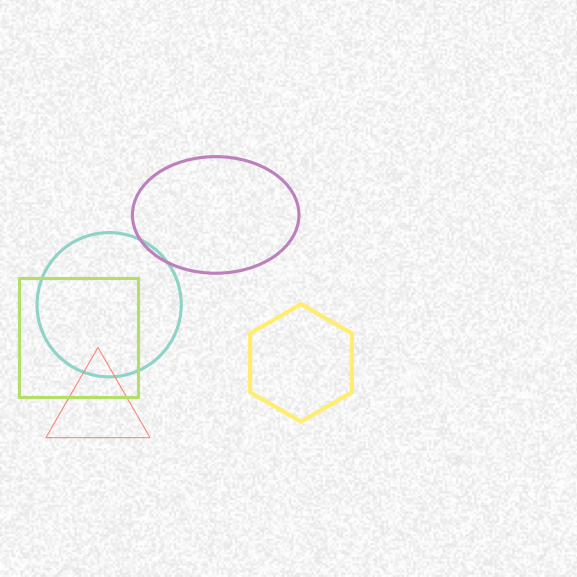[{"shape": "circle", "thickness": 1.5, "radius": 0.62, "center": [0.189, 0.472]}, {"shape": "triangle", "thickness": 0.5, "radius": 0.52, "center": [0.17, 0.293]}, {"shape": "square", "thickness": 1.5, "radius": 0.52, "center": [0.136, 0.414]}, {"shape": "oval", "thickness": 1.5, "radius": 0.72, "center": [0.373, 0.627]}, {"shape": "hexagon", "thickness": 2, "radius": 0.51, "center": [0.521, 0.371]}]